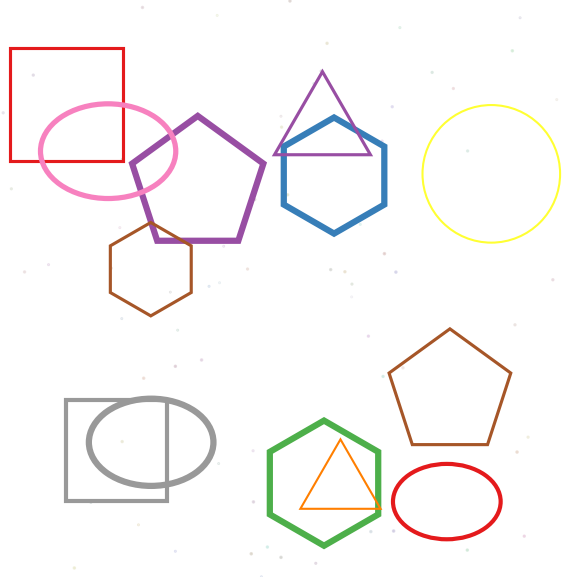[{"shape": "square", "thickness": 1.5, "radius": 0.49, "center": [0.116, 0.818]}, {"shape": "oval", "thickness": 2, "radius": 0.47, "center": [0.774, 0.131]}, {"shape": "hexagon", "thickness": 3, "radius": 0.5, "center": [0.578, 0.695]}, {"shape": "hexagon", "thickness": 3, "radius": 0.54, "center": [0.561, 0.163]}, {"shape": "triangle", "thickness": 1.5, "radius": 0.48, "center": [0.558, 0.779]}, {"shape": "pentagon", "thickness": 3, "radius": 0.6, "center": [0.342, 0.679]}, {"shape": "triangle", "thickness": 1, "radius": 0.4, "center": [0.59, 0.158]}, {"shape": "circle", "thickness": 1, "radius": 0.6, "center": [0.851, 0.698]}, {"shape": "hexagon", "thickness": 1.5, "radius": 0.4, "center": [0.261, 0.533]}, {"shape": "pentagon", "thickness": 1.5, "radius": 0.55, "center": [0.779, 0.319]}, {"shape": "oval", "thickness": 2.5, "radius": 0.59, "center": [0.187, 0.737]}, {"shape": "oval", "thickness": 3, "radius": 0.54, "center": [0.262, 0.233]}, {"shape": "square", "thickness": 2, "radius": 0.44, "center": [0.202, 0.219]}]